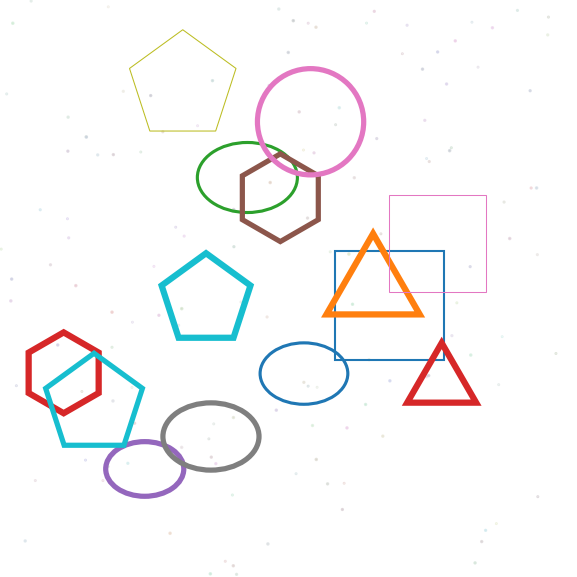[{"shape": "oval", "thickness": 1.5, "radius": 0.38, "center": [0.526, 0.352]}, {"shape": "square", "thickness": 1, "radius": 0.47, "center": [0.675, 0.47]}, {"shape": "triangle", "thickness": 3, "radius": 0.47, "center": [0.646, 0.501]}, {"shape": "oval", "thickness": 1.5, "radius": 0.43, "center": [0.428, 0.692]}, {"shape": "hexagon", "thickness": 3, "radius": 0.35, "center": [0.11, 0.354]}, {"shape": "triangle", "thickness": 3, "radius": 0.34, "center": [0.765, 0.336]}, {"shape": "oval", "thickness": 2.5, "radius": 0.34, "center": [0.251, 0.187]}, {"shape": "hexagon", "thickness": 2.5, "radius": 0.38, "center": [0.485, 0.657]}, {"shape": "square", "thickness": 0.5, "radius": 0.42, "center": [0.757, 0.578]}, {"shape": "circle", "thickness": 2.5, "radius": 0.46, "center": [0.538, 0.788]}, {"shape": "oval", "thickness": 2.5, "radius": 0.42, "center": [0.365, 0.243]}, {"shape": "pentagon", "thickness": 0.5, "radius": 0.48, "center": [0.316, 0.851]}, {"shape": "pentagon", "thickness": 3, "radius": 0.4, "center": [0.357, 0.48]}, {"shape": "pentagon", "thickness": 2.5, "radius": 0.44, "center": [0.163, 0.299]}]